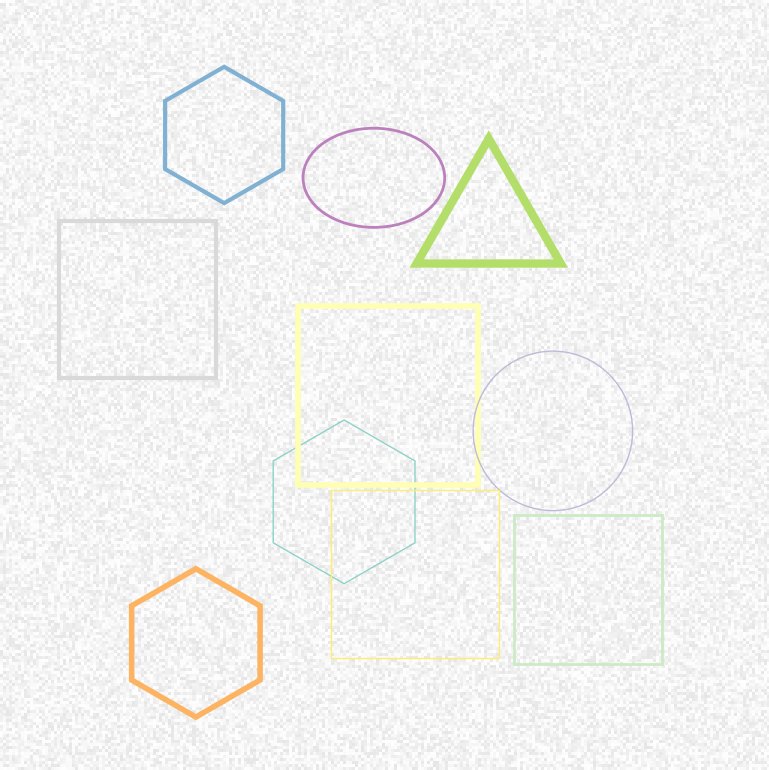[{"shape": "hexagon", "thickness": 0.5, "radius": 0.53, "center": [0.447, 0.348]}, {"shape": "square", "thickness": 2, "radius": 0.58, "center": [0.504, 0.486]}, {"shape": "circle", "thickness": 0.5, "radius": 0.52, "center": [0.718, 0.44]}, {"shape": "hexagon", "thickness": 1.5, "radius": 0.44, "center": [0.291, 0.825]}, {"shape": "hexagon", "thickness": 2, "radius": 0.48, "center": [0.254, 0.165]}, {"shape": "triangle", "thickness": 3, "radius": 0.54, "center": [0.635, 0.712]}, {"shape": "square", "thickness": 1.5, "radius": 0.51, "center": [0.179, 0.611]}, {"shape": "oval", "thickness": 1, "radius": 0.46, "center": [0.486, 0.769]}, {"shape": "square", "thickness": 1, "radius": 0.48, "center": [0.764, 0.234]}, {"shape": "square", "thickness": 0.5, "radius": 0.55, "center": [0.539, 0.254]}]